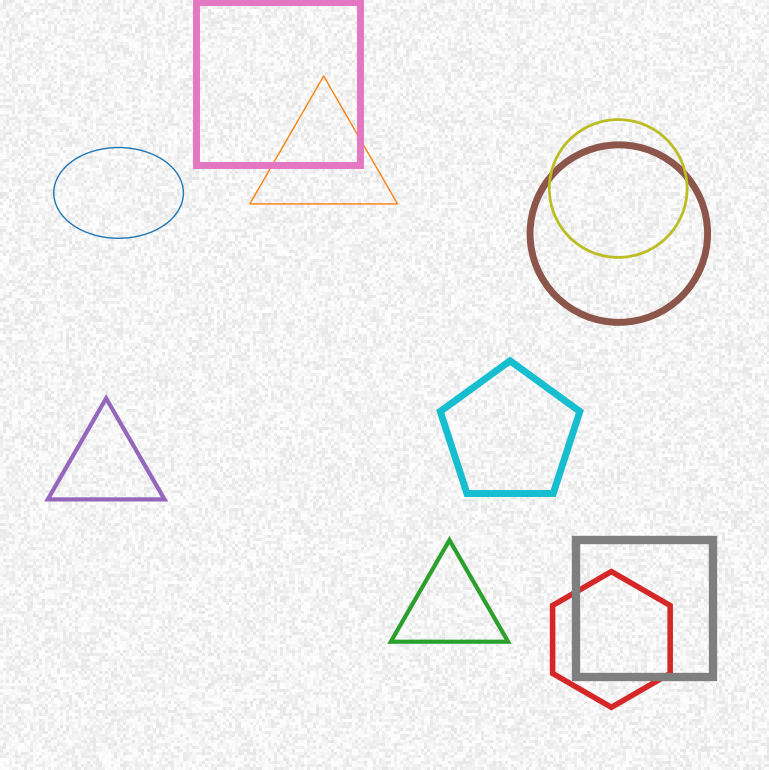[{"shape": "oval", "thickness": 0.5, "radius": 0.42, "center": [0.154, 0.749]}, {"shape": "triangle", "thickness": 0.5, "radius": 0.55, "center": [0.42, 0.791]}, {"shape": "triangle", "thickness": 1.5, "radius": 0.44, "center": [0.584, 0.211]}, {"shape": "hexagon", "thickness": 2, "radius": 0.44, "center": [0.794, 0.17]}, {"shape": "triangle", "thickness": 1.5, "radius": 0.44, "center": [0.138, 0.395]}, {"shape": "circle", "thickness": 2.5, "radius": 0.58, "center": [0.804, 0.697]}, {"shape": "square", "thickness": 2.5, "radius": 0.53, "center": [0.361, 0.892]}, {"shape": "square", "thickness": 3, "radius": 0.45, "center": [0.837, 0.209]}, {"shape": "circle", "thickness": 1, "radius": 0.45, "center": [0.803, 0.755]}, {"shape": "pentagon", "thickness": 2.5, "radius": 0.48, "center": [0.662, 0.436]}]